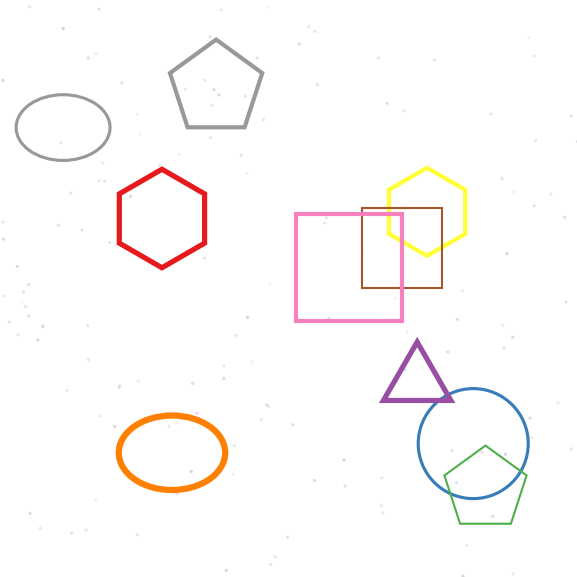[{"shape": "hexagon", "thickness": 2.5, "radius": 0.43, "center": [0.28, 0.621]}, {"shape": "circle", "thickness": 1.5, "radius": 0.48, "center": [0.819, 0.231]}, {"shape": "pentagon", "thickness": 1, "radius": 0.37, "center": [0.841, 0.153]}, {"shape": "triangle", "thickness": 2.5, "radius": 0.34, "center": [0.722, 0.339]}, {"shape": "oval", "thickness": 3, "radius": 0.46, "center": [0.298, 0.215]}, {"shape": "hexagon", "thickness": 2, "radius": 0.38, "center": [0.74, 0.632]}, {"shape": "square", "thickness": 1, "radius": 0.35, "center": [0.696, 0.57]}, {"shape": "square", "thickness": 2, "radius": 0.46, "center": [0.604, 0.536]}, {"shape": "pentagon", "thickness": 2, "radius": 0.42, "center": [0.374, 0.847]}, {"shape": "oval", "thickness": 1.5, "radius": 0.41, "center": [0.109, 0.778]}]